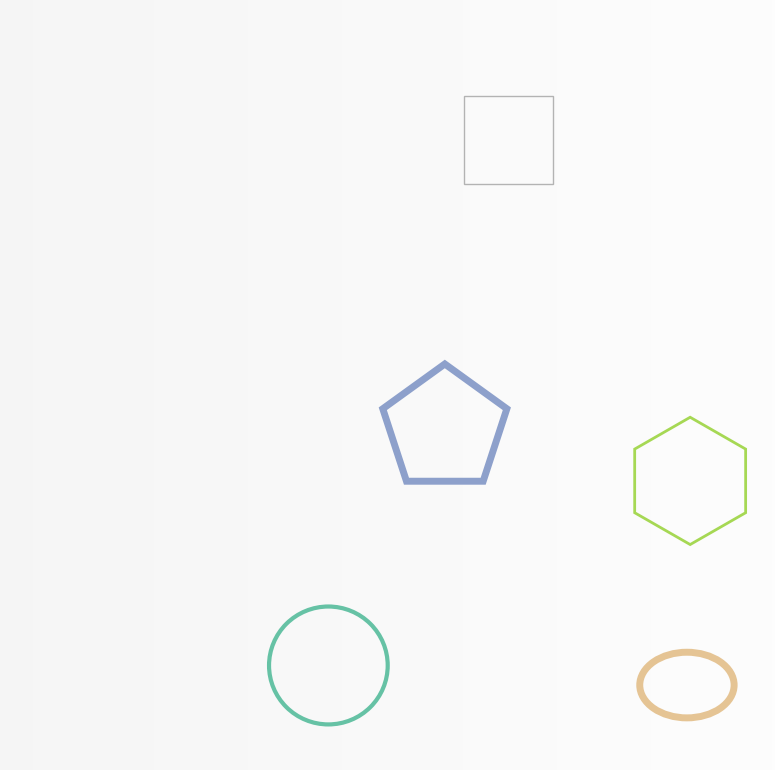[{"shape": "circle", "thickness": 1.5, "radius": 0.38, "center": [0.424, 0.136]}, {"shape": "pentagon", "thickness": 2.5, "radius": 0.42, "center": [0.574, 0.443]}, {"shape": "hexagon", "thickness": 1, "radius": 0.41, "center": [0.891, 0.375]}, {"shape": "oval", "thickness": 2.5, "radius": 0.3, "center": [0.886, 0.11]}, {"shape": "square", "thickness": 0.5, "radius": 0.29, "center": [0.657, 0.818]}]